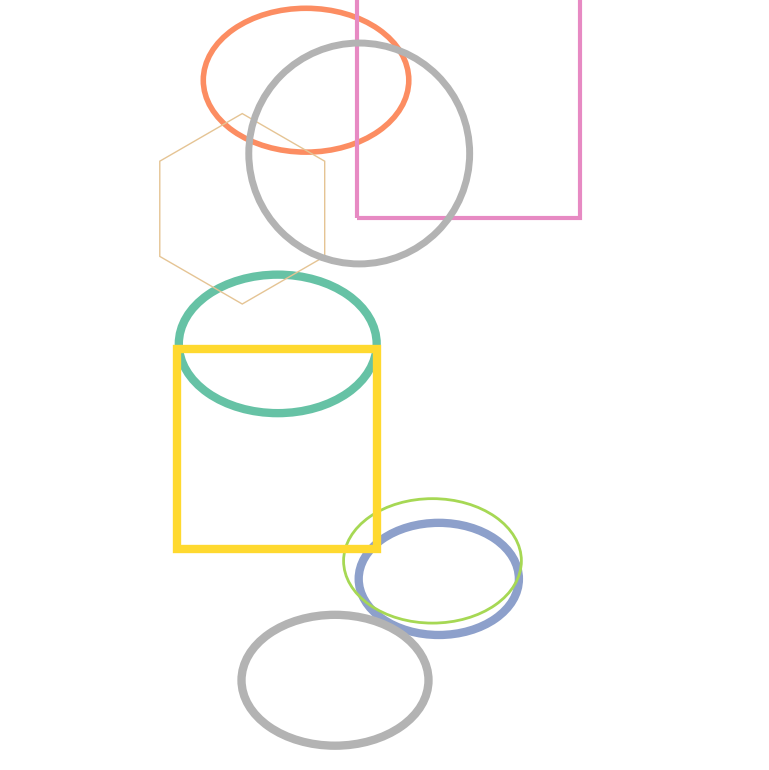[{"shape": "oval", "thickness": 3, "radius": 0.64, "center": [0.361, 0.553]}, {"shape": "oval", "thickness": 2, "radius": 0.67, "center": [0.397, 0.896]}, {"shape": "oval", "thickness": 3, "radius": 0.52, "center": [0.57, 0.248]}, {"shape": "square", "thickness": 1.5, "radius": 0.72, "center": [0.609, 0.862]}, {"shape": "oval", "thickness": 1, "radius": 0.58, "center": [0.562, 0.272]}, {"shape": "square", "thickness": 3, "radius": 0.65, "center": [0.36, 0.417]}, {"shape": "hexagon", "thickness": 0.5, "radius": 0.62, "center": [0.315, 0.729]}, {"shape": "circle", "thickness": 2.5, "radius": 0.72, "center": [0.467, 0.801]}, {"shape": "oval", "thickness": 3, "radius": 0.61, "center": [0.435, 0.117]}]